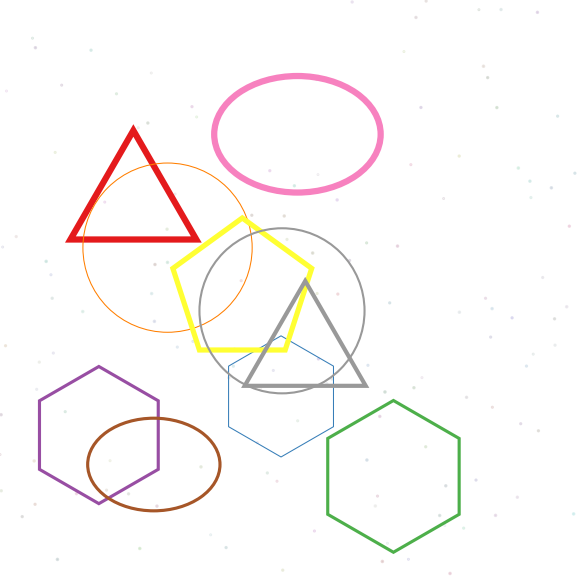[{"shape": "triangle", "thickness": 3, "radius": 0.63, "center": [0.231, 0.647]}, {"shape": "hexagon", "thickness": 0.5, "radius": 0.52, "center": [0.487, 0.313]}, {"shape": "hexagon", "thickness": 1.5, "radius": 0.66, "center": [0.681, 0.174]}, {"shape": "hexagon", "thickness": 1.5, "radius": 0.59, "center": [0.171, 0.246]}, {"shape": "circle", "thickness": 0.5, "radius": 0.73, "center": [0.29, 0.57]}, {"shape": "pentagon", "thickness": 2.5, "radius": 0.63, "center": [0.42, 0.495]}, {"shape": "oval", "thickness": 1.5, "radius": 0.57, "center": [0.266, 0.195]}, {"shape": "oval", "thickness": 3, "radius": 0.72, "center": [0.515, 0.767]}, {"shape": "triangle", "thickness": 2, "radius": 0.61, "center": [0.529, 0.392]}, {"shape": "circle", "thickness": 1, "radius": 0.71, "center": [0.488, 0.461]}]